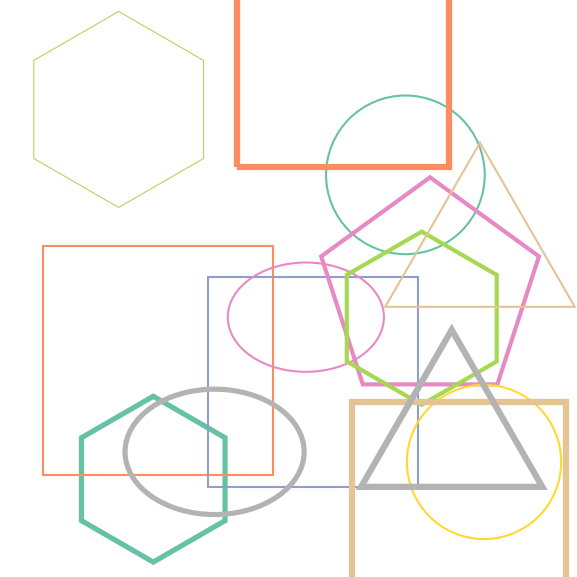[{"shape": "circle", "thickness": 1, "radius": 0.69, "center": [0.702, 0.696]}, {"shape": "hexagon", "thickness": 2.5, "radius": 0.72, "center": [0.265, 0.169]}, {"shape": "square", "thickness": 3, "radius": 0.92, "center": [0.594, 0.894]}, {"shape": "square", "thickness": 1, "radius": 0.99, "center": [0.273, 0.375]}, {"shape": "square", "thickness": 1, "radius": 0.91, "center": [0.542, 0.338]}, {"shape": "pentagon", "thickness": 2, "radius": 0.99, "center": [0.745, 0.494]}, {"shape": "oval", "thickness": 1, "radius": 0.68, "center": [0.53, 0.45]}, {"shape": "hexagon", "thickness": 0.5, "radius": 0.85, "center": [0.206, 0.81]}, {"shape": "hexagon", "thickness": 2, "radius": 0.75, "center": [0.73, 0.448]}, {"shape": "circle", "thickness": 1, "radius": 0.67, "center": [0.838, 0.199]}, {"shape": "square", "thickness": 3, "radius": 0.93, "center": [0.794, 0.118]}, {"shape": "triangle", "thickness": 1, "radius": 0.95, "center": [0.831, 0.563]}, {"shape": "triangle", "thickness": 3, "radius": 0.91, "center": [0.782, 0.247]}, {"shape": "oval", "thickness": 2.5, "radius": 0.78, "center": [0.372, 0.217]}]